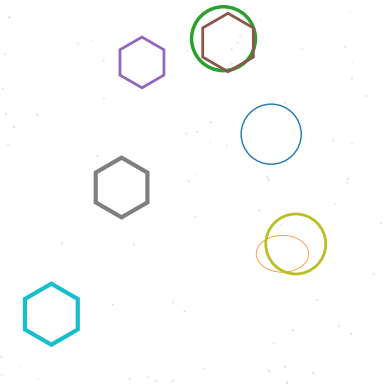[{"shape": "circle", "thickness": 1, "radius": 0.39, "center": [0.704, 0.652]}, {"shape": "oval", "thickness": 0.5, "radius": 0.34, "center": [0.734, 0.341]}, {"shape": "circle", "thickness": 2.5, "radius": 0.41, "center": [0.581, 0.899]}, {"shape": "hexagon", "thickness": 2, "radius": 0.33, "center": [0.369, 0.838]}, {"shape": "hexagon", "thickness": 2, "radius": 0.38, "center": [0.592, 0.89]}, {"shape": "hexagon", "thickness": 3, "radius": 0.39, "center": [0.316, 0.513]}, {"shape": "circle", "thickness": 2, "radius": 0.39, "center": [0.768, 0.366]}, {"shape": "hexagon", "thickness": 3, "radius": 0.4, "center": [0.133, 0.184]}]